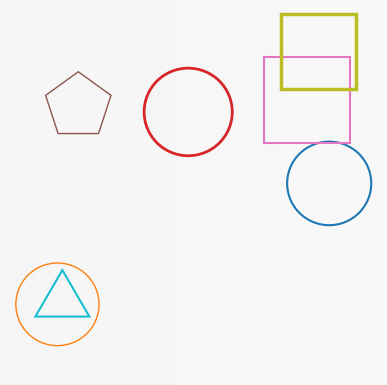[{"shape": "circle", "thickness": 1.5, "radius": 0.54, "center": [0.85, 0.524]}, {"shape": "circle", "thickness": 1, "radius": 0.54, "center": [0.148, 0.21]}, {"shape": "circle", "thickness": 2, "radius": 0.57, "center": [0.486, 0.709]}, {"shape": "pentagon", "thickness": 1, "radius": 0.44, "center": [0.202, 0.725]}, {"shape": "square", "thickness": 1.5, "radius": 0.56, "center": [0.793, 0.741]}, {"shape": "square", "thickness": 2.5, "radius": 0.49, "center": [0.822, 0.867]}, {"shape": "triangle", "thickness": 1.5, "radius": 0.4, "center": [0.161, 0.218]}]